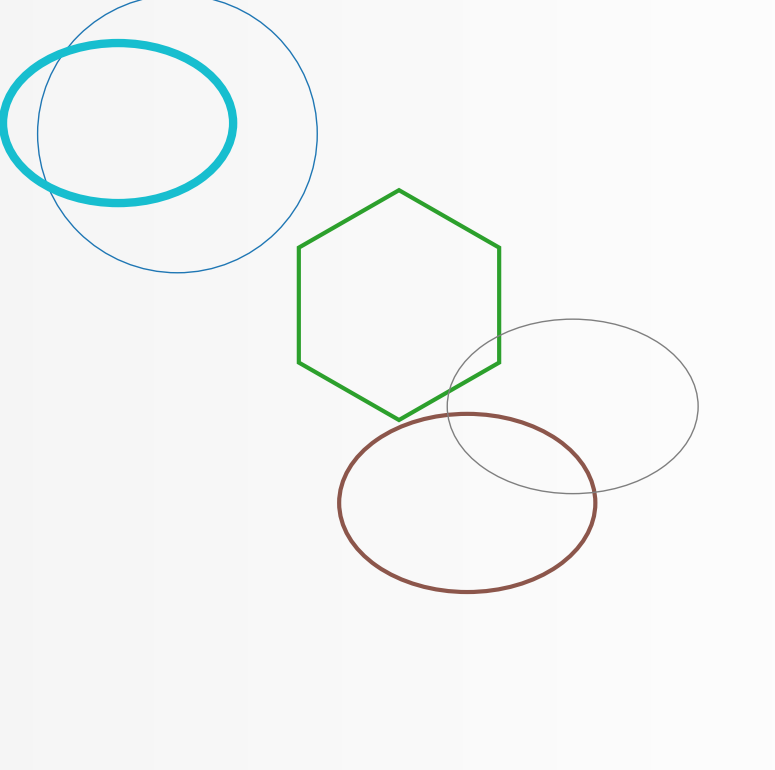[{"shape": "circle", "thickness": 0.5, "radius": 0.9, "center": [0.229, 0.826]}, {"shape": "hexagon", "thickness": 1.5, "radius": 0.75, "center": [0.515, 0.604]}, {"shape": "oval", "thickness": 1.5, "radius": 0.83, "center": [0.603, 0.347]}, {"shape": "oval", "thickness": 0.5, "radius": 0.81, "center": [0.739, 0.472]}, {"shape": "oval", "thickness": 3, "radius": 0.74, "center": [0.152, 0.84]}]